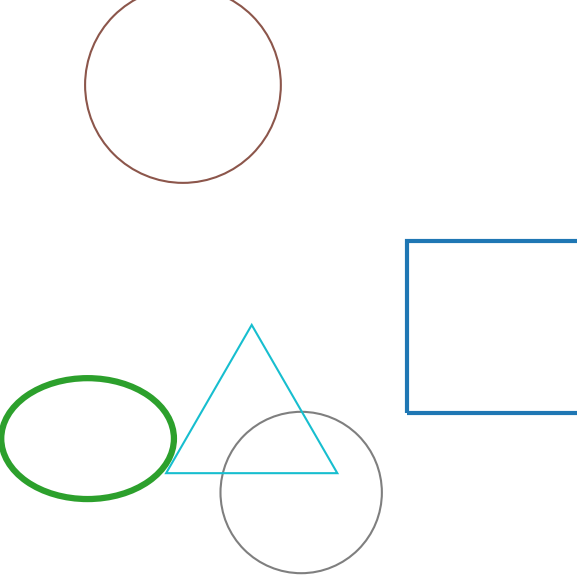[{"shape": "square", "thickness": 2, "radius": 0.75, "center": [0.854, 0.433]}, {"shape": "oval", "thickness": 3, "radius": 0.75, "center": [0.152, 0.24]}, {"shape": "circle", "thickness": 1, "radius": 0.85, "center": [0.317, 0.852]}, {"shape": "circle", "thickness": 1, "radius": 0.7, "center": [0.522, 0.146]}, {"shape": "triangle", "thickness": 1, "radius": 0.86, "center": [0.436, 0.265]}]